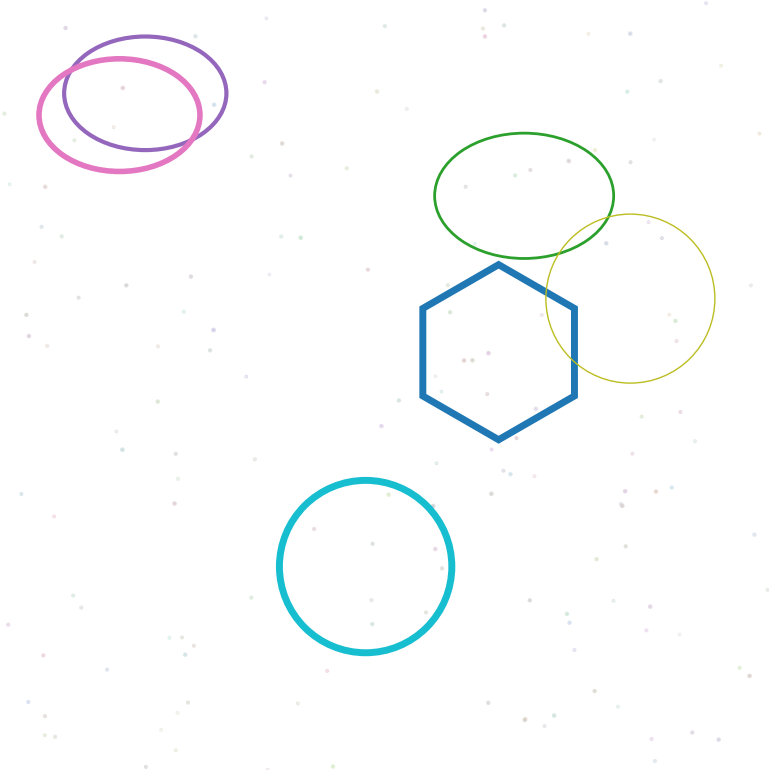[{"shape": "hexagon", "thickness": 2.5, "radius": 0.57, "center": [0.648, 0.543]}, {"shape": "oval", "thickness": 1, "radius": 0.58, "center": [0.681, 0.746]}, {"shape": "oval", "thickness": 1.5, "radius": 0.53, "center": [0.189, 0.879]}, {"shape": "oval", "thickness": 2, "radius": 0.52, "center": [0.155, 0.85]}, {"shape": "circle", "thickness": 0.5, "radius": 0.55, "center": [0.819, 0.612]}, {"shape": "circle", "thickness": 2.5, "radius": 0.56, "center": [0.475, 0.264]}]